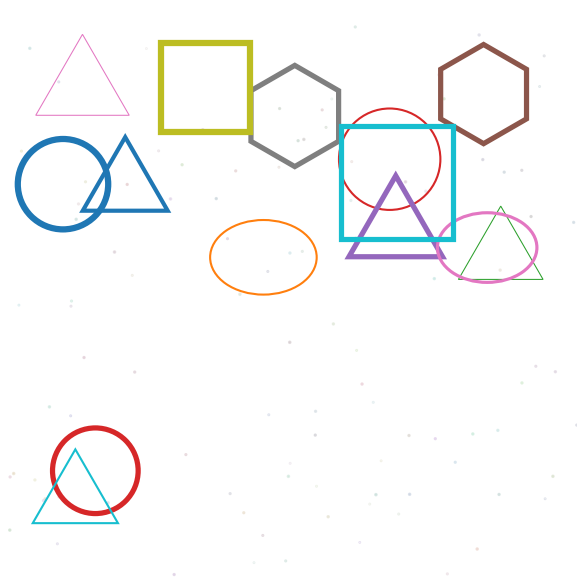[{"shape": "triangle", "thickness": 2, "radius": 0.42, "center": [0.217, 0.677]}, {"shape": "circle", "thickness": 3, "radius": 0.39, "center": [0.109, 0.68]}, {"shape": "oval", "thickness": 1, "radius": 0.46, "center": [0.456, 0.554]}, {"shape": "triangle", "thickness": 0.5, "radius": 0.42, "center": [0.867, 0.558]}, {"shape": "circle", "thickness": 2.5, "radius": 0.37, "center": [0.165, 0.184]}, {"shape": "circle", "thickness": 1, "radius": 0.44, "center": [0.675, 0.723]}, {"shape": "triangle", "thickness": 2.5, "radius": 0.47, "center": [0.685, 0.601]}, {"shape": "hexagon", "thickness": 2.5, "radius": 0.43, "center": [0.837, 0.836]}, {"shape": "oval", "thickness": 1.5, "radius": 0.43, "center": [0.844, 0.57]}, {"shape": "triangle", "thickness": 0.5, "radius": 0.47, "center": [0.143, 0.846]}, {"shape": "hexagon", "thickness": 2.5, "radius": 0.44, "center": [0.51, 0.798]}, {"shape": "square", "thickness": 3, "radius": 0.38, "center": [0.356, 0.848]}, {"shape": "square", "thickness": 2.5, "radius": 0.49, "center": [0.687, 0.683]}, {"shape": "triangle", "thickness": 1, "radius": 0.43, "center": [0.13, 0.136]}]